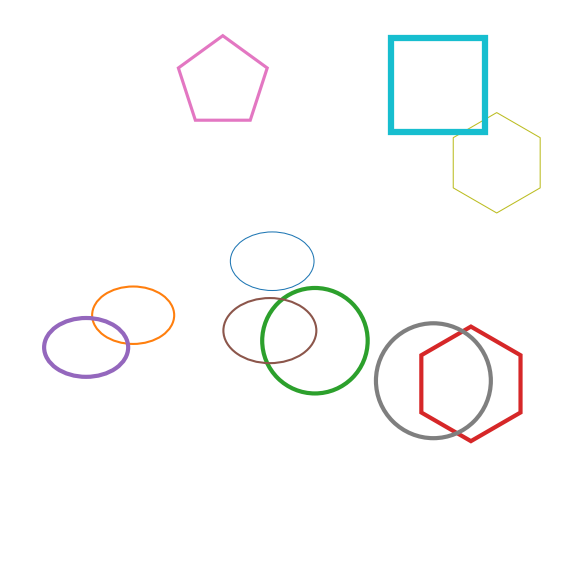[{"shape": "oval", "thickness": 0.5, "radius": 0.36, "center": [0.471, 0.547]}, {"shape": "oval", "thickness": 1, "radius": 0.36, "center": [0.231, 0.453]}, {"shape": "circle", "thickness": 2, "radius": 0.46, "center": [0.545, 0.409]}, {"shape": "hexagon", "thickness": 2, "radius": 0.5, "center": [0.815, 0.334]}, {"shape": "oval", "thickness": 2, "radius": 0.36, "center": [0.149, 0.398]}, {"shape": "oval", "thickness": 1, "radius": 0.4, "center": [0.467, 0.427]}, {"shape": "pentagon", "thickness": 1.5, "radius": 0.4, "center": [0.386, 0.856]}, {"shape": "circle", "thickness": 2, "radius": 0.5, "center": [0.75, 0.34]}, {"shape": "hexagon", "thickness": 0.5, "radius": 0.43, "center": [0.86, 0.717]}, {"shape": "square", "thickness": 3, "radius": 0.41, "center": [0.758, 0.852]}]